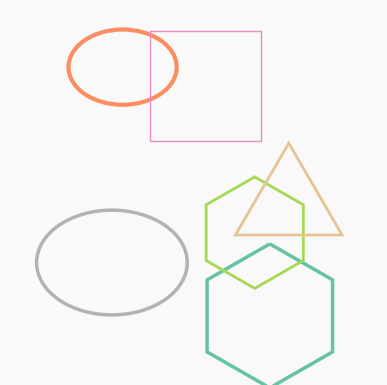[{"shape": "hexagon", "thickness": 2.5, "radius": 0.93, "center": [0.696, 0.18]}, {"shape": "oval", "thickness": 3, "radius": 0.7, "center": [0.316, 0.826]}, {"shape": "square", "thickness": 1, "radius": 0.71, "center": [0.531, 0.777]}, {"shape": "hexagon", "thickness": 2, "radius": 0.72, "center": [0.657, 0.396]}, {"shape": "triangle", "thickness": 2, "radius": 0.79, "center": [0.745, 0.469]}, {"shape": "oval", "thickness": 2.5, "radius": 0.97, "center": [0.289, 0.318]}]